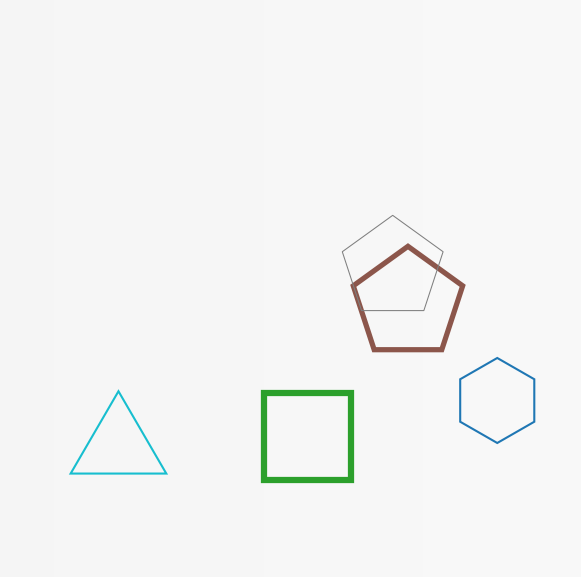[{"shape": "hexagon", "thickness": 1, "radius": 0.37, "center": [0.855, 0.306]}, {"shape": "square", "thickness": 3, "radius": 0.38, "center": [0.529, 0.244]}, {"shape": "pentagon", "thickness": 2.5, "radius": 0.49, "center": [0.702, 0.474]}, {"shape": "pentagon", "thickness": 0.5, "radius": 0.46, "center": [0.676, 0.535]}, {"shape": "triangle", "thickness": 1, "radius": 0.48, "center": [0.204, 0.227]}]